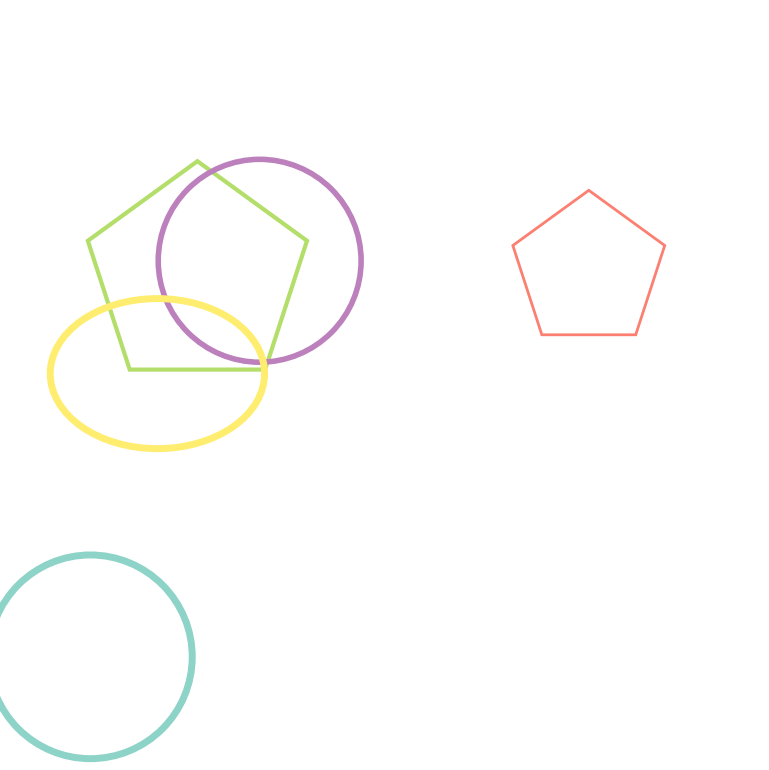[{"shape": "circle", "thickness": 2.5, "radius": 0.66, "center": [0.117, 0.147]}, {"shape": "pentagon", "thickness": 1, "radius": 0.52, "center": [0.765, 0.649]}, {"shape": "pentagon", "thickness": 1.5, "radius": 0.75, "center": [0.256, 0.641]}, {"shape": "circle", "thickness": 2, "radius": 0.66, "center": [0.337, 0.661]}, {"shape": "oval", "thickness": 2.5, "radius": 0.7, "center": [0.204, 0.515]}]